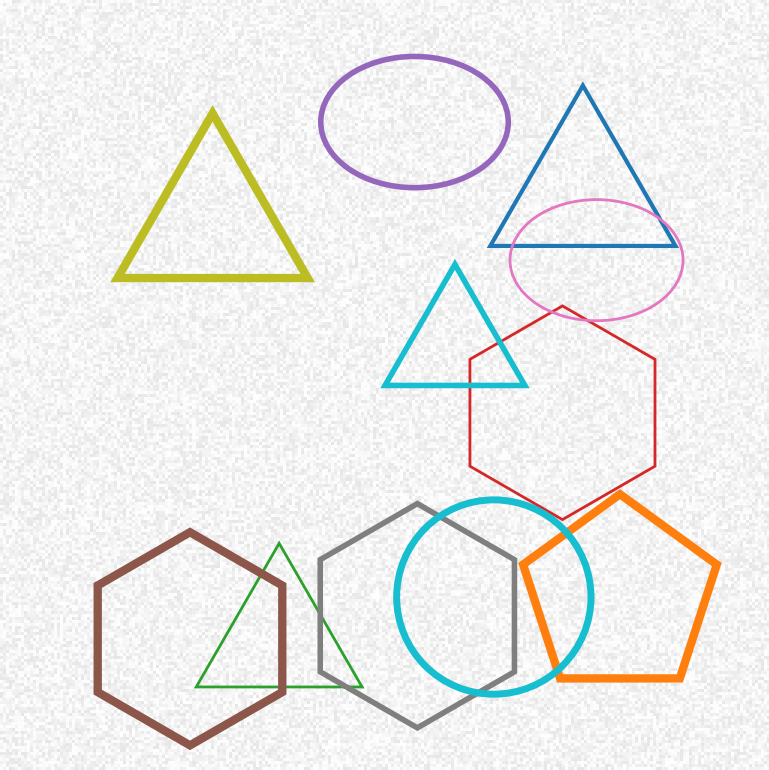[{"shape": "triangle", "thickness": 1.5, "radius": 0.69, "center": [0.757, 0.75]}, {"shape": "pentagon", "thickness": 3, "radius": 0.66, "center": [0.805, 0.226]}, {"shape": "triangle", "thickness": 1, "radius": 0.62, "center": [0.363, 0.17]}, {"shape": "hexagon", "thickness": 1, "radius": 0.69, "center": [0.73, 0.464]}, {"shape": "oval", "thickness": 2, "radius": 0.61, "center": [0.538, 0.841]}, {"shape": "hexagon", "thickness": 3, "radius": 0.69, "center": [0.247, 0.17]}, {"shape": "oval", "thickness": 1, "radius": 0.56, "center": [0.775, 0.662]}, {"shape": "hexagon", "thickness": 2, "radius": 0.73, "center": [0.542, 0.2]}, {"shape": "triangle", "thickness": 3, "radius": 0.71, "center": [0.276, 0.71]}, {"shape": "circle", "thickness": 2.5, "radius": 0.63, "center": [0.641, 0.225]}, {"shape": "triangle", "thickness": 2, "radius": 0.52, "center": [0.591, 0.552]}]